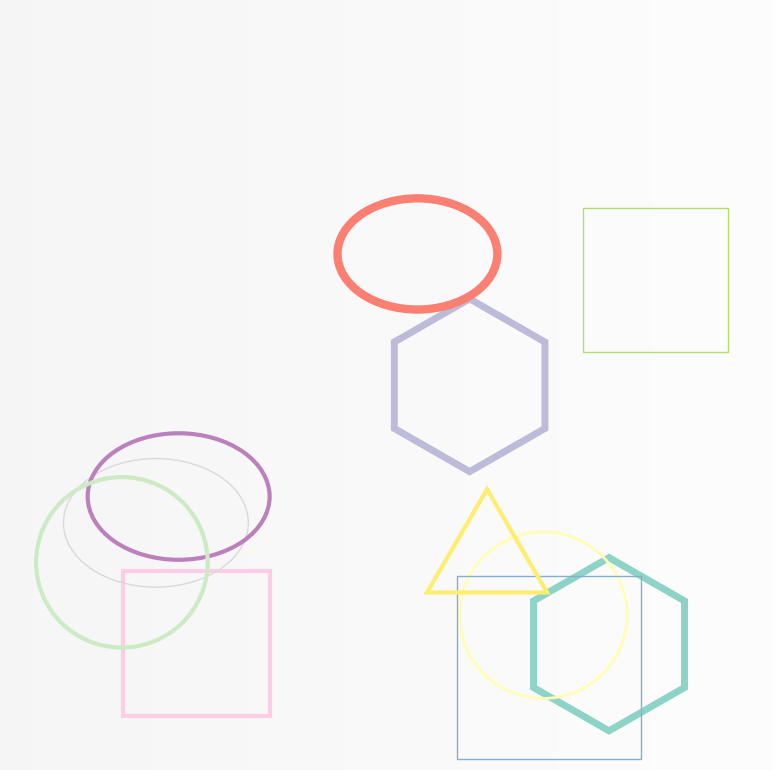[{"shape": "hexagon", "thickness": 2.5, "radius": 0.56, "center": [0.786, 0.163]}, {"shape": "circle", "thickness": 1, "radius": 0.54, "center": [0.701, 0.201]}, {"shape": "hexagon", "thickness": 2.5, "radius": 0.56, "center": [0.606, 0.5]}, {"shape": "oval", "thickness": 3, "radius": 0.52, "center": [0.539, 0.67]}, {"shape": "square", "thickness": 0.5, "radius": 0.6, "center": [0.708, 0.133]}, {"shape": "square", "thickness": 0.5, "radius": 0.47, "center": [0.846, 0.637]}, {"shape": "square", "thickness": 1.5, "radius": 0.47, "center": [0.253, 0.164]}, {"shape": "oval", "thickness": 0.5, "radius": 0.6, "center": [0.201, 0.321]}, {"shape": "oval", "thickness": 1.5, "radius": 0.59, "center": [0.231, 0.355]}, {"shape": "circle", "thickness": 1.5, "radius": 0.55, "center": [0.157, 0.27]}, {"shape": "triangle", "thickness": 1.5, "radius": 0.45, "center": [0.628, 0.275]}]